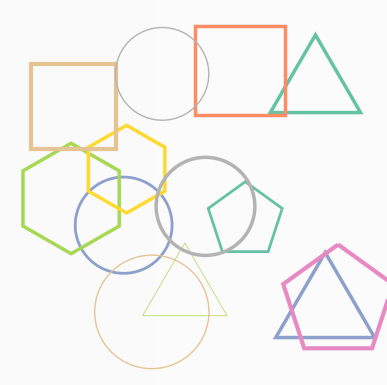[{"shape": "pentagon", "thickness": 2, "radius": 0.5, "center": [0.633, 0.428]}, {"shape": "triangle", "thickness": 2.5, "radius": 0.67, "center": [0.814, 0.775]}, {"shape": "square", "thickness": 2.5, "radius": 0.58, "center": [0.619, 0.816]}, {"shape": "circle", "thickness": 2, "radius": 0.62, "center": [0.319, 0.415]}, {"shape": "triangle", "thickness": 2.5, "radius": 0.74, "center": [0.839, 0.197]}, {"shape": "pentagon", "thickness": 3, "radius": 0.74, "center": [0.873, 0.216]}, {"shape": "triangle", "thickness": 0.5, "radius": 0.63, "center": [0.477, 0.243]}, {"shape": "hexagon", "thickness": 2.5, "radius": 0.72, "center": [0.183, 0.484]}, {"shape": "hexagon", "thickness": 2.5, "radius": 0.57, "center": [0.327, 0.561]}, {"shape": "square", "thickness": 3, "radius": 0.55, "center": [0.19, 0.723]}, {"shape": "circle", "thickness": 1, "radius": 0.74, "center": [0.392, 0.19]}, {"shape": "circle", "thickness": 1, "radius": 0.6, "center": [0.418, 0.808]}, {"shape": "circle", "thickness": 2.5, "radius": 0.64, "center": [0.53, 0.464]}]